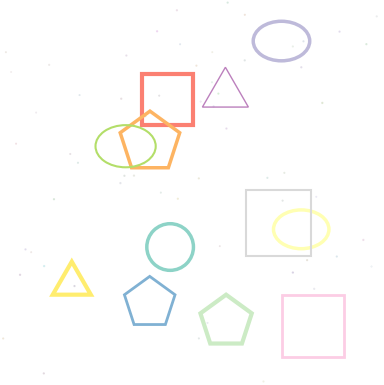[{"shape": "circle", "thickness": 2.5, "radius": 0.3, "center": [0.442, 0.358]}, {"shape": "oval", "thickness": 2.5, "radius": 0.36, "center": [0.782, 0.404]}, {"shape": "oval", "thickness": 2.5, "radius": 0.37, "center": [0.731, 0.893]}, {"shape": "square", "thickness": 3, "radius": 0.33, "center": [0.435, 0.742]}, {"shape": "pentagon", "thickness": 2, "radius": 0.35, "center": [0.389, 0.213]}, {"shape": "pentagon", "thickness": 2.5, "radius": 0.41, "center": [0.39, 0.63]}, {"shape": "oval", "thickness": 1.5, "radius": 0.39, "center": [0.326, 0.62]}, {"shape": "square", "thickness": 2, "radius": 0.4, "center": [0.813, 0.154]}, {"shape": "square", "thickness": 1.5, "radius": 0.43, "center": [0.723, 0.42]}, {"shape": "triangle", "thickness": 1, "radius": 0.34, "center": [0.585, 0.756]}, {"shape": "pentagon", "thickness": 3, "radius": 0.35, "center": [0.587, 0.164]}, {"shape": "triangle", "thickness": 3, "radius": 0.29, "center": [0.186, 0.263]}]